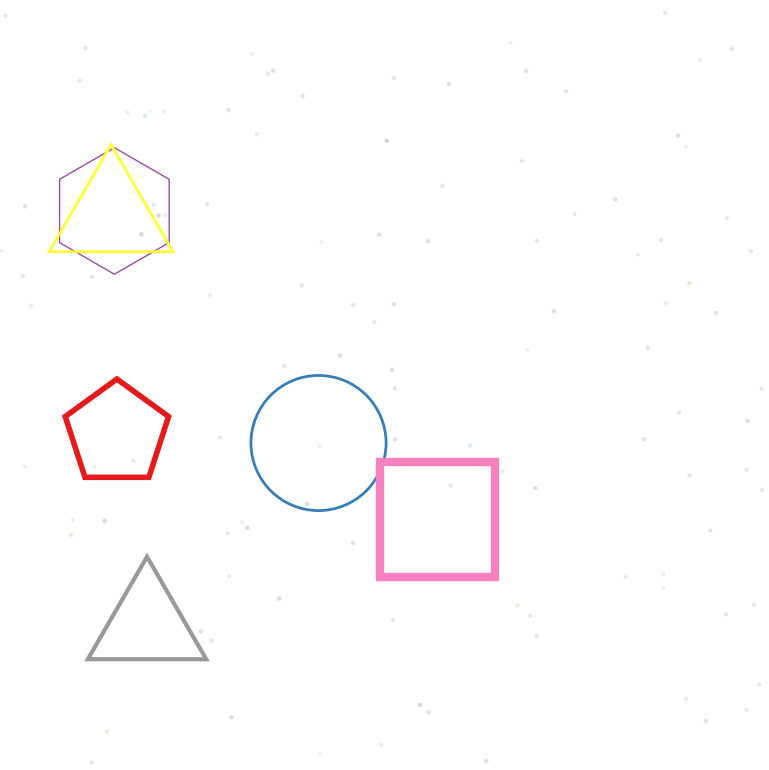[{"shape": "pentagon", "thickness": 2, "radius": 0.35, "center": [0.152, 0.437]}, {"shape": "circle", "thickness": 1, "radius": 0.44, "center": [0.414, 0.425]}, {"shape": "hexagon", "thickness": 0.5, "radius": 0.41, "center": [0.149, 0.726]}, {"shape": "triangle", "thickness": 1, "radius": 0.46, "center": [0.144, 0.72]}, {"shape": "square", "thickness": 3, "radius": 0.37, "center": [0.569, 0.325]}, {"shape": "triangle", "thickness": 1.5, "radius": 0.44, "center": [0.191, 0.188]}]